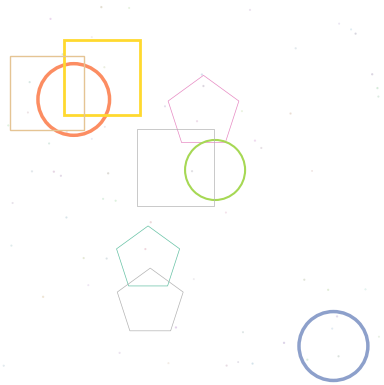[{"shape": "pentagon", "thickness": 0.5, "radius": 0.43, "center": [0.385, 0.327]}, {"shape": "circle", "thickness": 2.5, "radius": 0.47, "center": [0.192, 0.742]}, {"shape": "circle", "thickness": 2.5, "radius": 0.45, "center": [0.866, 0.101]}, {"shape": "pentagon", "thickness": 0.5, "radius": 0.48, "center": [0.529, 0.708]}, {"shape": "circle", "thickness": 1.5, "radius": 0.39, "center": [0.559, 0.558]}, {"shape": "square", "thickness": 2, "radius": 0.49, "center": [0.264, 0.799]}, {"shape": "square", "thickness": 1, "radius": 0.48, "center": [0.122, 0.759]}, {"shape": "square", "thickness": 0.5, "radius": 0.5, "center": [0.456, 0.565]}, {"shape": "pentagon", "thickness": 0.5, "radius": 0.45, "center": [0.39, 0.214]}]